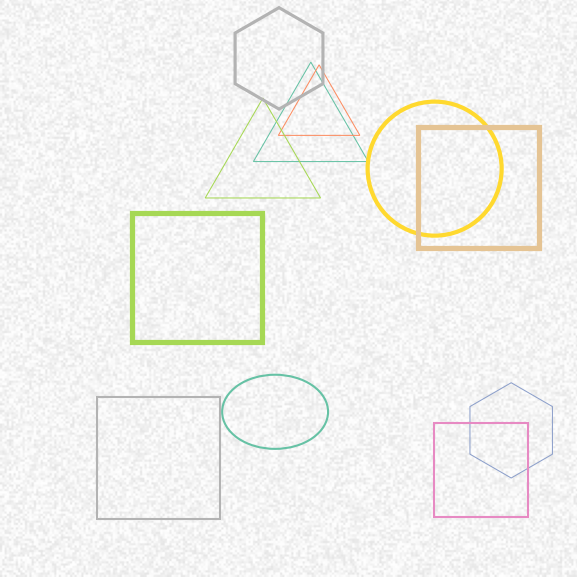[{"shape": "triangle", "thickness": 0.5, "radius": 0.57, "center": [0.538, 0.777]}, {"shape": "oval", "thickness": 1, "radius": 0.46, "center": [0.476, 0.286]}, {"shape": "triangle", "thickness": 0.5, "radius": 0.41, "center": [0.553, 0.805]}, {"shape": "hexagon", "thickness": 0.5, "radius": 0.41, "center": [0.885, 0.254]}, {"shape": "square", "thickness": 1, "radius": 0.41, "center": [0.833, 0.185]}, {"shape": "triangle", "thickness": 0.5, "radius": 0.58, "center": [0.455, 0.714]}, {"shape": "square", "thickness": 2.5, "radius": 0.56, "center": [0.341, 0.519]}, {"shape": "circle", "thickness": 2, "radius": 0.58, "center": [0.753, 0.707]}, {"shape": "square", "thickness": 2.5, "radius": 0.52, "center": [0.828, 0.675]}, {"shape": "square", "thickness": 1, "radius": 0.53, "center": [0.275, 0.206]}, {"shape": "hexagon", "thickness": 1.5, "radius": 0.44, "center": [0.483, 0.898]}]